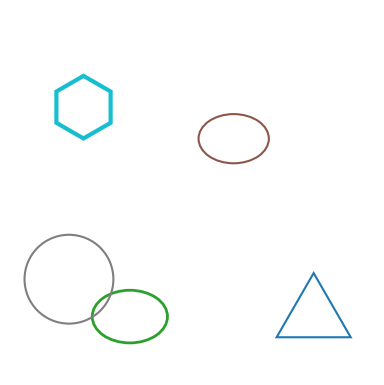[{"shape": "triangle", "thickness": 1.5, "radius": 0.56, "center": [0.815, 0.18]}, {"shape": "oval", "thickness": 2, "radius": 0.49, "center": [0.337, 0.178]}, {"shape": "oval", "thickness": 1.5, "radius": 0.46, "center": [0.607, 0.64]}, {"shape": "circle", "thickness": 1.5, "radius": 0.58, "center": [0.179, 0.275]}, {"shape": "hexagon", "thickness": 3, "radius": 0.41, "center": [0.217, 0.722]}]